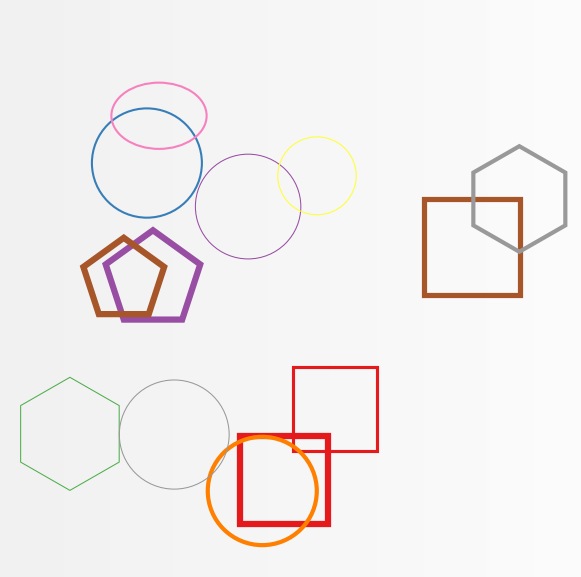[{"shape": "square", "thickness": 1.5, "radius": 0.36, "center": [0.576, 0.291]}, {"shape": "square", "thickness": 3, "radius": 0.38, "center": [0.489, 0.168]}, {"shape": "circle", "thickness": 1, "radius": 0.47, "center": [0.253, 0.717]}, {"shape": "hexagon", "thickness": 0.5, "radius": 0.49, "center": [0.12, 0.248]}, {"shape": "circle", "thickness": 0.5, "radius": 0.45, "center": [0.427, 0.641]}, {"shape": "pentagon", "thickness": 3, "radius": 0.43, "center": [0.263, 0.515]}, {"shape": "circle", "thickness": 2, "radius": 0.47, "center": [0.451, 0.149]}, {"shape": "circle", "thickness": 0.5, "radius": 0.34, "center": [0.545, 0.695]}, {"shape": "square", "thickness": 2.5, "radius": 0.41, "center": [0.812, 0.571]}, {"shape": "pentagon", "thickness": 3, "radius": 0.37, "center": [0.213, 0.514]}, {"shape": "oval", "thickness": 1, "radius": 0.41, "center": [0.274, 0.799]}, {"shape": "circle", "thickness": 0.5, "radius": 0.47, "center": [0.3, 0.247]}, {"shape": "hexagon", "thickness": 2, "radius": 0.46, "center": [0.893, 0.655]}]